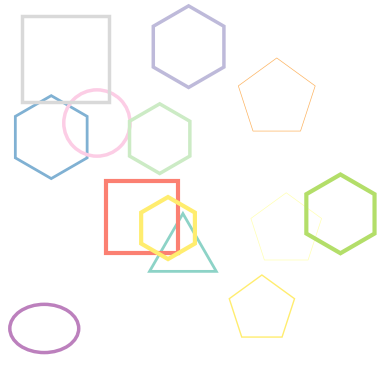[{"shape": "triangle", "thickness": 2, "radius": 0.5, "center": [0.475, 0.345]}, {"shape": "pentagon", "thickness": 0.5, "radius": 0.48, "center": [0.743, 0.403]}, {"shape": "hexagon", "thickness": 2.5, "radius": 0.53, "center": [0.49, 0.879]}, {"shape": "square", "thickness": 3, "radius": 0.47, "center": [0.368, 0.436]}, {"shape": "hexagon", "thickness": 2, "radius": 0.54, "center": [0.133, 0.644]}, {"shape": "pentagon", "thickness": 0.5, "radius": 0.52, "center": [0.719, 0.744]}, {"shape": "hexagon", "thickness": 3, "radius": 0.51, "center": [0.884, 0.445]}, {"shape": "circle", "thickness": 2.5, "radius": 0.43, "center": [0.252, 0.681]}, {"shape": "square", "thickness": 2.5, "radius": 0.56, "center": [0.17, 0.847]}, {"shape": "oval", "thickness": 2.5, "radius": 0.45, "center": [0.115, 0.147]}, {"shape": "hexagon", "thickness": 2.5, "radius": 0.45, "center": [0.415, 0.64]}, {"shape": "pentagon", "thickness": 1, "radius": 0.45, "center": [0.68, 0.197]}, {"shape": "hexagon", "thickness": 3, "radius": 0.4, "center": [0.436, 0.408]}]